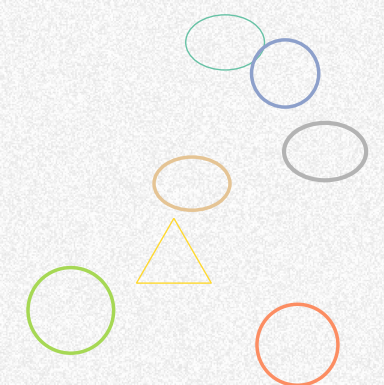[{"shape": "oval", "thickness": 1, "radius": 0.51, "center": [0.585, 0.89]}, {"shape": "circle", "thickness": 2.5, "radius": 0.53, "center": [0.773, 0.105]}, {"shape": "circle", "thickness": 2.5, "radius": 0.44, "center": [0.741, 0.809]}, {"shape": "circle", "thickness": 2.5, "radius": 0.56, "center": [0.184, 0.194]}, {"shape": "triangle", "thickness": 1, "radius": 0.56, "center": [0.452, 0.321]}, {"shape": "oval", "thickness": 2.5, "radius": 0.49, "center": [0.499, 0.523]}, {"shape": "oval", "thickness": 3, "radius": 0.53, "center": [0.844, 0.606]}]